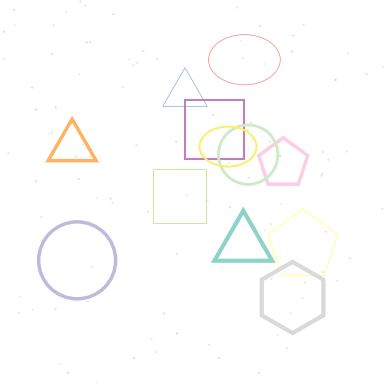[{"shape": "triangle", "thickness": 3, "radius": 0.43, "center": [0.632, 0.366]}, {"shape": "pentagon", "thickness": 1, "radius": 0.48, "center": [0.787, 0.361]}, {"shape": "circle", "thickness": 2.5, "radius": 0.5, "center": [0.2, 0.324]}, {"shape": "oval", "thickness": 0.5, "radius": 0.47, "center": [0.635, 0.845]}, {"shape": "triangle", "thickness": 0.5, "radius": 0.33, "center": [0.481, 0.757]}, {"shape": "triangle", "thickness": 2.5, "radius": 0.36, "center": [0.187, 0.619]}, {"shape": "square", "thickness": 0.5, "radius": 0.35, "center": [0.466, 0.491]}, {"shape": "pentagon", "thickness": 2.5, "radius": 0.33, "center": [0.736, 0.575]}, {"shape": "hexagon", "thickness": 3, "radius": 0.46, "center": [0.76, 0.227]}, {"shape": "square", "thickness": 1.5, "radius": 0.38, "center": [0.557, 0.664]}, {"shape": "circle", "thickness": 2, "radius": 0.39, "center": [0.645, 0.598]}, {"shape": "oval", "thickness": 1.5, "radius": 0.37, "center": [0.592, 0.619]}]